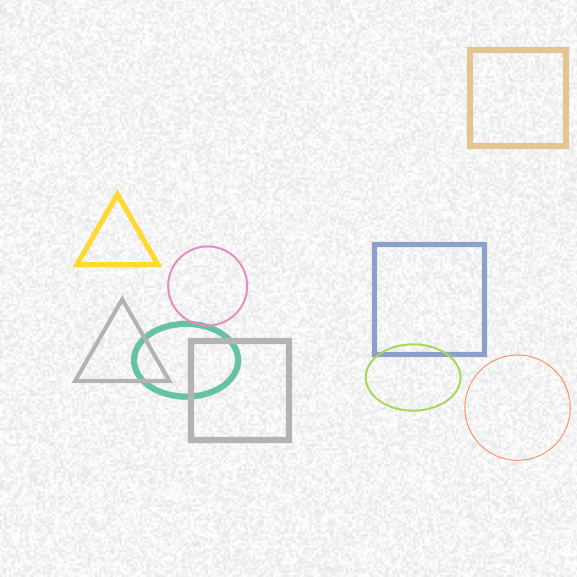[{"shape": "oval", "thickness": 3, "radius": 0.45, "center": [0.322, 0.375]}, {"shape": "circle", "thickness": 0.5, "radius": 0.46, "center": [0.896, 0.293]}, {"shape": "square", "thickness": 2.5, "radius": 0.48, "center": [0.743, 0.482]}, {"shape": "circle", "thickness": 1, "radius": 0.34, "center": [0.36, 0.504]}, {"shape": "oval", "thickness": 1, "radius": 0.41, "center": [0.715, 0.345]}, {"shape": "triangle", "thickness": 2.5, "radius": 0.41, "center": [0.203, 0.581]}, {"shape": "square", "thickness": 3, "radius": 0.42, "center": [0.897, 0.83]}, {"shape": "square", "thickness": 3, "radius": 0.42, "center": [0.416, 0.323]}, {"shape": "triangle", "thickness": 2, "radius": 0.47, "center": [0.212, 0.387]}]